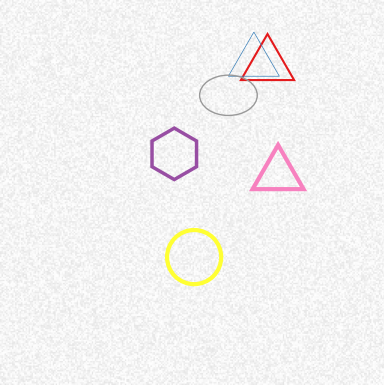[{"shape": "triangle", "thickness": 1.5, "radius": 0.4, "center": [0.695, 0.832]}, {"shape": "triangle", "thickness": 0.5, "radius": 0.38, "center": [0.659, 0.84]}, {"shape": "hexagon", "thickness": 2.5, "radius": 0.33, "center": [0.453, 0.6]}, {"shape": "circle", "thickness": 3, "radius": 0.35, "center": [0.504, 0.332]}, {"shape": "triangle", "thickness": 3, "radius": 0.38, "center": [0.722, 0.547]}, {"shape": "oval", "thickness": 1, "radius": 0.37, "center": [0.593, 0.752]}]